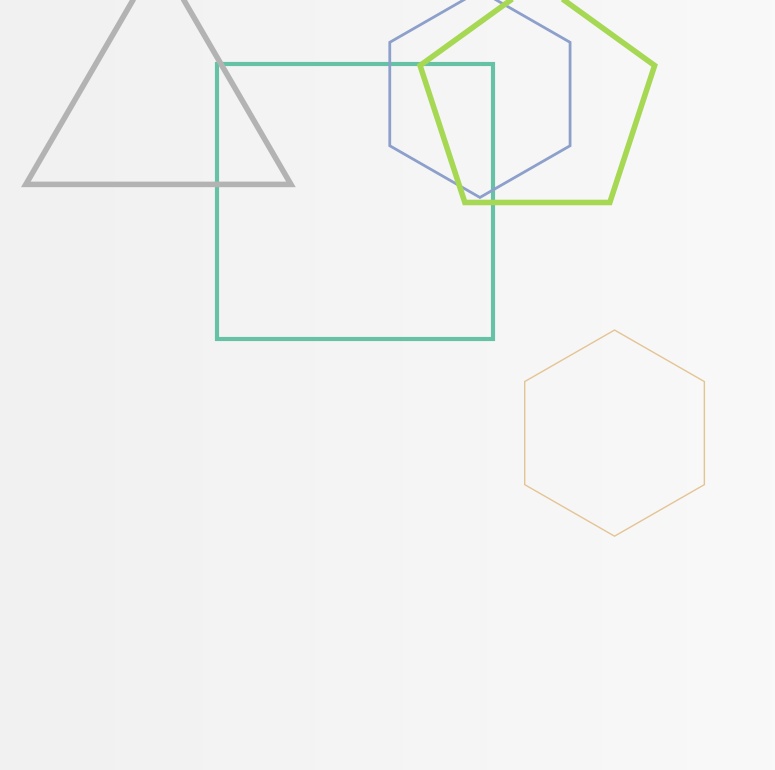[{"shape": "square", "thickness": 1.5, "radius": 0.89, "center": [0.458, 0.739]}, {"shape": "hexagon", "thickness": 1, "radius": 0.67, "center": [0.619, 0.878]}, {"shape": "pentagon", "thickness": 2, "radius": 0.8, "center": [0.693, 0.866]}, {"shape": "hexagon", "thickness": 0.5, "radius": 0.67, "center": [0.793, 0.438]}, {"shape": "triangle", "thickness": 2, "radius": 0.99, "center": [0.204, 0.859]}]